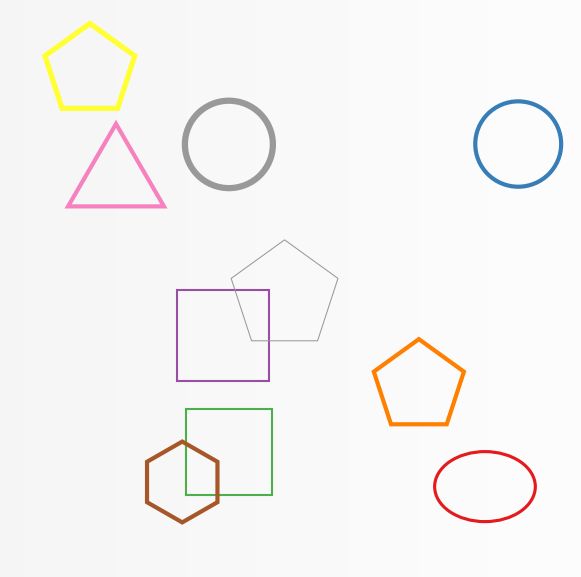[{"shape": "oval", "thickness": 1.5, "radius": 0.43, "center": [0.834, 0.156]}, {"shape": "circle", "thickness": 2, "radius": 0.37, "center": [0.892, 0.75]}, {"shape": "square", "thickness": 1, "radius": 0.37, "center": [0.394, 0.216]}, {"shape": "square", "thickness": 1, "radius": 0.39, "center": [0.384, 0.418]}, {"shape": "pentagon", "thickness": 2, "radius": 0.41, "center": [0.721, 0.33]}, {"shape": "pentagon", "thickness": 2.5, "radius": 0.41, "center": [0.155, 0.877]}, {"shape": "hexagon", "thickness": 2, "radius": 0.35, "center": [0.314, 0.165]}, {"shape": "triangle", "thickness": 2, "radius": 0.48, "center": [0.2, 0.689]}, {"shape": "circle", "thickness": 3, "radius": 0.38, "center": [0.394, 0.749]}, {"shape": "pentagon", "thickness": 0.5, "radius": 0.48, "center": [0.49, 0.487]}]